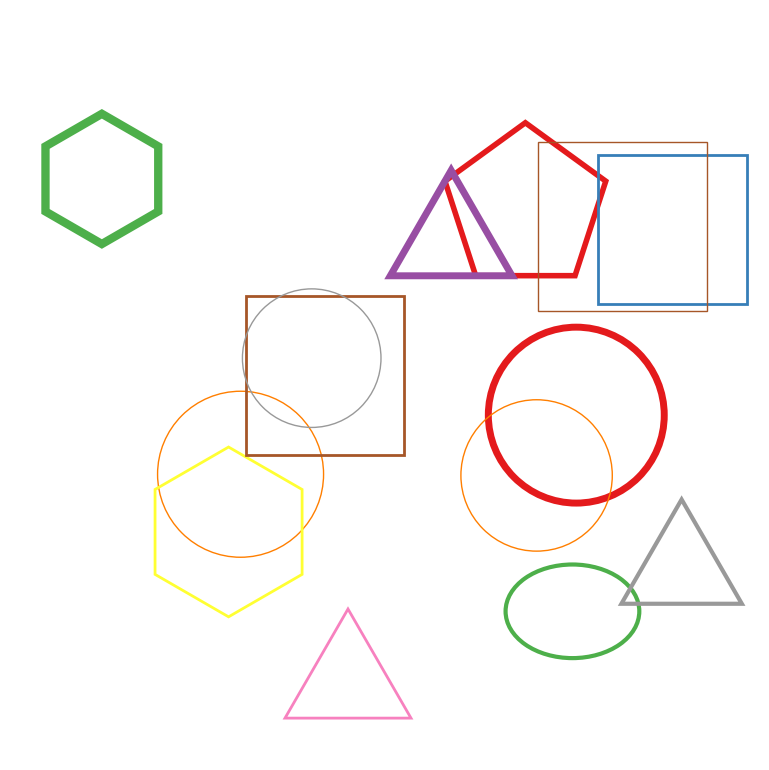[{"shape": "pentagon", "thickness": 2, "radius": 0.55, "center": [0.682, 0.731]}, {"shape": "circle", "thickness": 2.5, "radius": 0.57, "center": [0.748, 0.461]}, {"shape": "square", "thickness": 1, "radius": 0.48, "center": [0.873, 0.701]}, {"shape": "hexagon", "thickness": 3, "radius": 0.42, "center": [0.132, 0.768]}, {"shape": "oval", "thickness": 1.5, "radius": 0.43, "center": [0.743, 0.206]}, {"shape": "triangle", "thickness": 2.5, "radius": 0.46, "center": [0.586, 0.687]}, {"shape": "circle", "thickness": 0.5, "radius": 0.54, "center": [0.312, 0.384]}, {"shape": "circle", "thickness": 0.5, "radius": 0.49, "center": [0.697, 0.383]}, {"shape": "hexagon", "thickness": 1, "radius": 0.55, "center": [0.297, 0.309]}, {"shape": "square", "thickness": 1, "radius": 0.51, "center": [0.422, 0.512]}, {"shape": "square", "thickness": 0.5, "radius": 0.55, "center": [0.808, 0.705]}, {"shape": "triangle", "thickness": 1, "radius": 0.47, "center": [0.452, 0.115]}, {"shape": "triangle", "thickness": 1.5, "radius": 0.45, "center": [0.885, 0.261]}, {"shape": "circle", "thickness": 0.5, "radius": 0.45, "center": [0.405, 0.535]}]